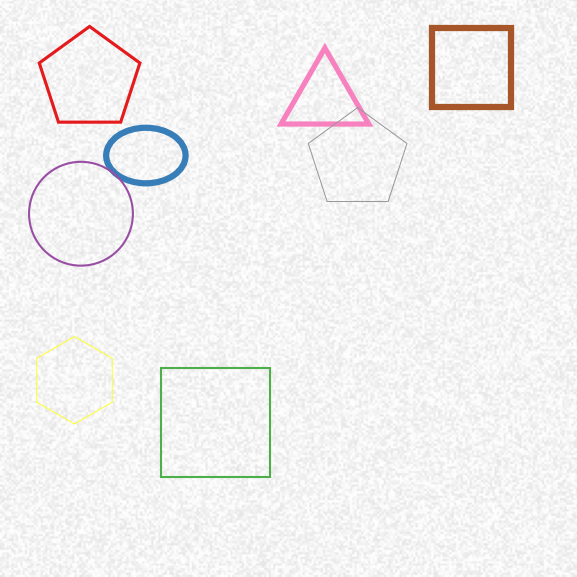[{"shape": "pentagon", "thickness": 1.5, "radius": 0.46, "center": [0.155, 0.862]}, {"shape": "oval", "thickness": 3, "radius": 0.34, "center": [0.253, 0.73]}, {"shape": "square", "thickness": 1, "radius": 0.47, "center": [0.372, 0.267]}, {"shape": "circle", "thickness": 1, "radius": 0.45, "center": [0.14, 0.629]}, {"shape": "hexagon", "thickness": 0.5, "radius": 0.38, "center": [0.129, 0.341]}, {"shape": "square", "thickness": 3, "radius": 0.34, "center": [0.817, 0.883]}, {"shape": "triangle", "thickness": 2.5, "radius": 0.44, "center": [0.563, 0.828]}, {"shape": "pentagon", "thickness": 0.5, "radius": 0.45, "center": [0.619, 0.723]}]